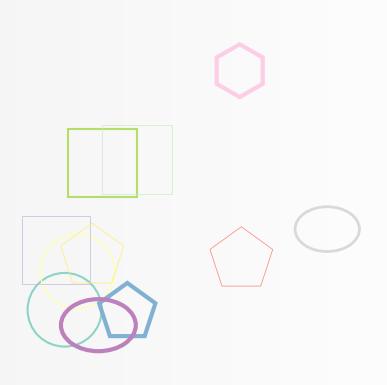[{"shape": "circle", "thickness": 1.5, "radius": 0.48, "center": [0.167, 0.195]}, {"shape": "circle", "thickness": 1, "radius": 0.48, "center": [0.2, 0.295]}, {"shape": "square", "thickness": 0.5, "radius": 0.44, "center": [0.144, 0.35]}, {"shape": "pentagon", "thickness": 0.5, "radius": 0.43, "center": [0.623, 0.326]}, {"shape": "pentagon", "thickness": 3, "radius": 0.38, "center": [0.328, 0.189]}, {"shape": "square", "thickness": 1.5, "radius": 0.44, "center": [0.264, 0.576]}, {"shape": "hexagon", "thickness": 3, "radius": 0.34, "center": [0.619, 0.816]}, {"shape": "oval", "thickness": 2, "radius": 0.42, "center": [0.844, 0.405]}, {"shape": "oval", "thickness": 3, "radius": 0.48, "center": [0.254, 0.155]}, {"shape": "square", "thickness": 0.5, "radius": 0.45, "center": [0.354, 0.586]}, {"shape": "pentagon", "thickness": 0.5, "radius": 0.43, "center": [0.238, 0.334]}]